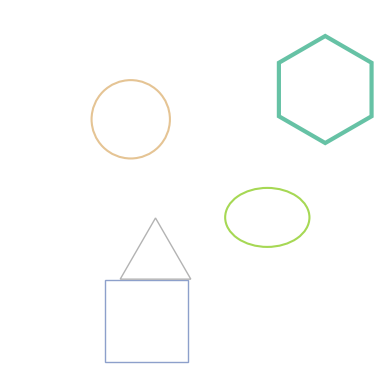[{"shape": "hexagon", "thickness": 3, "radius": 0.69, "center": [0.845, 0.767]}, {"shape": "square", "thickness": 1, "radius": 0.53, "center": [0.381, 0.167]}, {"shape": "oval", "thickness": 1.5, "radius": 0.55, "center": [0.694, 0.435]}, {"shape": "circle", "thickness": 1.5, "radius": 0.51, "center": [0.34, 0.69]}, {"shape": "triangle", "thickness": 1, "radius": 0.53, "center": [0.404, 0.328]}]